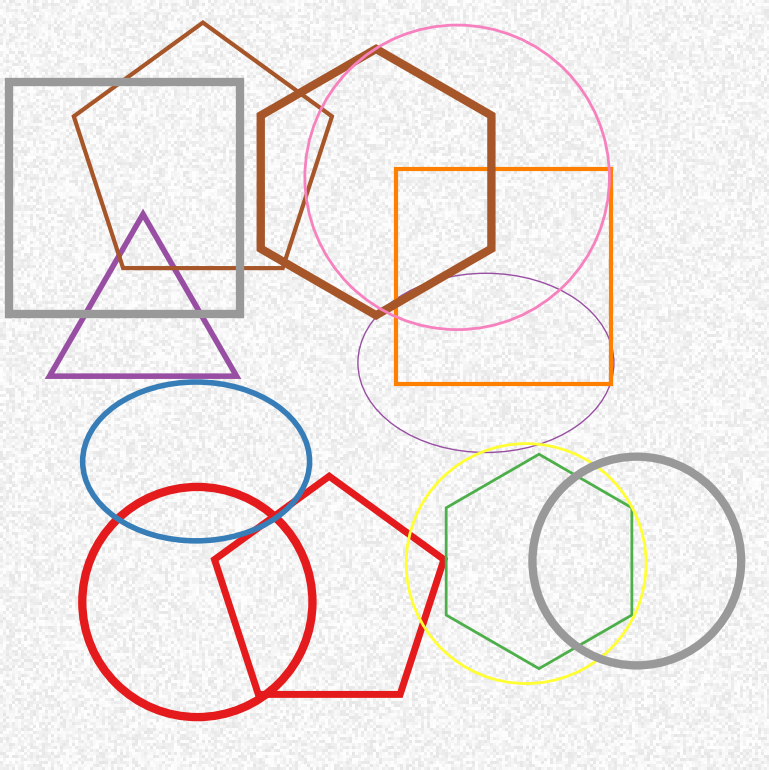[{"shape": "pentagon", "thickness": 2.5, "radius": 0.78, "center": [0.428, 0.225]}, {"shape": "circle", "thickness": 3, "radius": 0.75, "center": [0.256, 0.218]}, {"shape": "oval", "thickness": 2, "radius": 0.74, "center": [0.255, 0.401]}, {"shape": "hexagon", "thickness": 1, "radius": 0.7, "center": [0.7, 0.271]}, {"shape": "triangle", "thickness": 2, "radius": 0.7, "center": [0.186, 0.582]}, {"shape": "oval", "thickness": 0.5, "radius": 0.83, "center": [0.631, 0.529]}, {"shape": "square", "thickness": 1.5, "radius": 0.7, "center": [0.654, 0.641]}, {"shape": "circle", "thickness": 1, "radius": 0.78, "center": [0.683, 0.268]}, {"shape": "pentagon", "thickness": 1.5, "radius": 0.88, "center": [0.263, 0.794]}, {"shape": "hexagon", "thickness": 3, "radius": 0.86, "center": [0.488, 0.764]}, {"shape": "circle", "thickness": 1, "radius": 0.99, "center": [0.594, 0.77]}, {"shape": "square", "thickness": 3, "radius": 0.75, "center": [0.162, 0.743]}, {"shape": "circle", "thickness": 3, "radius": 0.68, "center": [0.827, 0.271]}]